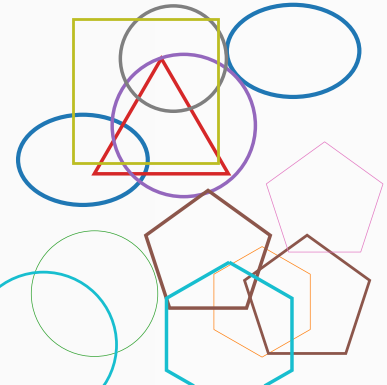[{"shape": "oval", "thickness": 3, "radius": 0.84, "center": [0.214, 0.585]}, {"shape": "oval", "thickness": 3, "radius": 0.85, "center": [0.756, 0.868]}, {"shape": "hexagon", "thickness": 0.5, "radius": 0.72, "center": [0.676, 0.216]}, {"shape": "circle", "thickness": 0.5, "radius": 0.82, "center": [0.244, 0.237]}, {"shape": "triangle", "thickness": 2.5, "radius": 1.0, "center": [0.416, 0.648]}, {"shape": "circle", "thickness": 2.5, "radius": 0.92, "center": [0.474, 0.674]}, {"shape": "pentagon", "thickness": 2.5, "radius": 0.84, "center": [0.537, 0.336]}, {"shape": "pentagon", "thickness": 2, "radius": 0.85, "center": [0.793, 0.219]}, {"shape": "pentagon", "thickness": 0.5, "radius": 0.79, "center": [0.838, 0.473]}, {"shape": "circle", "thickness": 2.5, "radius": 0.68, "center": [0.447, 0.848]}, {"shape": "square", "thickness": 2, "radius": 0.93, "center": [0.375, 0.764]}, {"shape": "circle", "thickness": 2, "radius": 0.94, "center": [0.112, 0.105]}, {"shape": "hexagon", "thickness": 2.5, "radius": 0.93, "center": [0.592, 0.132]}]